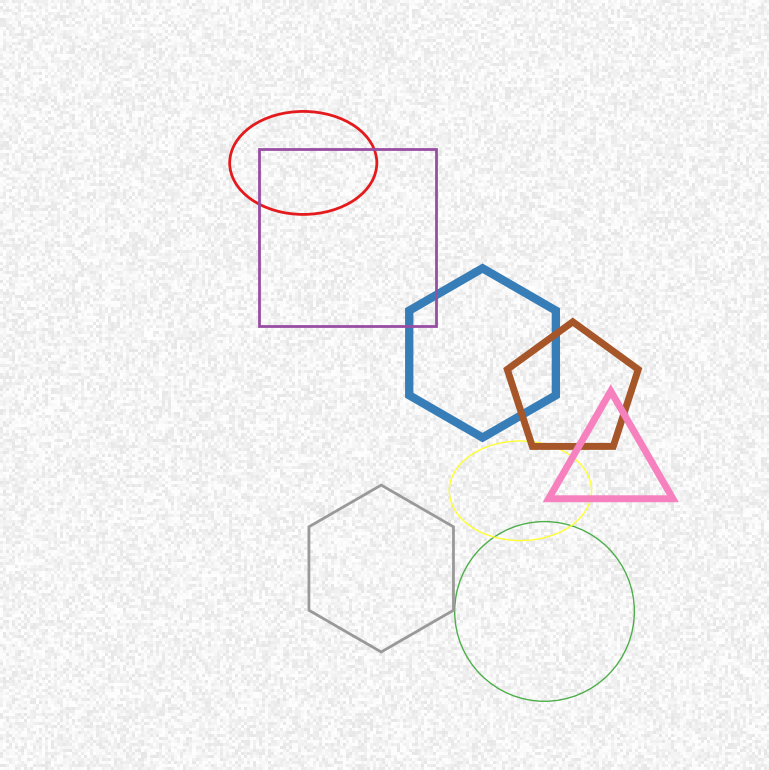[{"shape": "oval", "thickness": 1, "radius": 0.48, "center": [0.394, 0.788]}, {"shape": "hexagon", "thickness": 3, "radius": 0.55, "center": [0.627, 0.542]}, {"shape": "circle", "thickness": 0.5, "radius": 0.58, "center": [0.707, 0.206]}, {"shape": "square", "thickness": 1, "radius": 0.58, "center": [0.451, 0.691]}, {"shape": "oval", "thickness": 0.5, "radius": 0.46, "center": [0.676, 0.363]}, {"shape": "pentagon", "thickness": 2.5, "radius": 0.45, "center": [0.744, 0.493]}, {"shape": "triangle", "thickness": 2.5, "radius": 0.47, "center": [0.793, 0.399]}, {"shape": "hexagon", "thickness": 1, "radius": 0.54, "center": [0.495, 0.262]}]